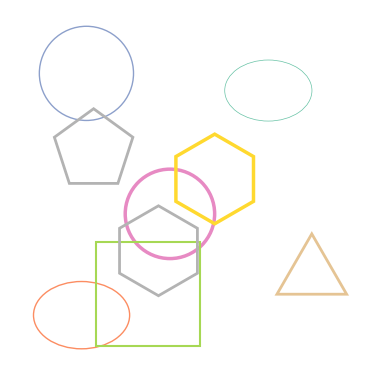[{"shape": "oval", "thickness": 0.5, "radius": 0.57, "center": [0.697, 0.765]}, {"shape": "oval", "thickness": 1, "radius": 0.62, "center": [0.212, 0.181]}, {"shape": "circle", "thickness": 1, "radius": 0.61, "center": [0.224, 0.809]}, {"shape": "circle", "thickness": 2.5, "radius": 0.58, "center": [0.441, 0.445]}, {"shape": "square", "thickness": 1.5, "radius": 0.67, "center": [0.384, 0.237]}, {"shape": "hexagon", "thickness": 2.5, "radius": 0.58, "center": [0.558, 0.535]}, {"shape": "triangle", "thickness": 2, "radius": 0.52, "center": [0.81, 0.288]}, {"shape": "pentagon", "thickness": 2, "radius": 0.54, "center": [0.243, 0.61]}, {"shape": "hexagon", "thickness": 2, "radius": 0.58, "center": [0.412, 0.349]}]